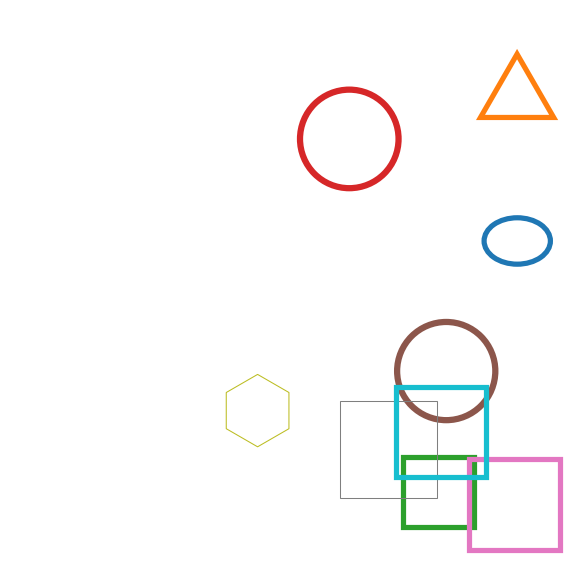[{"shape": "oval", "thickness": 2.5, "radius": 0.29, "center": [0.896, 0.582]}, {"shape": "triangle", "thickness": 2.5, "radius": 0.37, "center": [0.895, 0.832]}, {"shape": "square", "thickness": 2.5, "radius": 0.3, "center": [0.759, 0.147]}, {"shape": "circle", "thickness": 3, "radius": 0.43, "center": [0.605, 0.759]}, {"shape": "circle", "thickness": 3, "radius": 0.43, "center": [0.773, 0.357]}, {"shape": "square", "thickness": 2.5, "radius": 0.39, "center": [0.892, 0.125]}, {"shape": "square", "thickness": 0.5, "radius": 0.42, "center": [0.672, 0.221]}, {"shape": "hexagon", "thickness": 0.5, "radius": 0.31, "center": [0.446, 0.288]}, {"shape": "square", "thickness": 2.5, "radius": 0.39, "center": [0.764, 0.251]}]